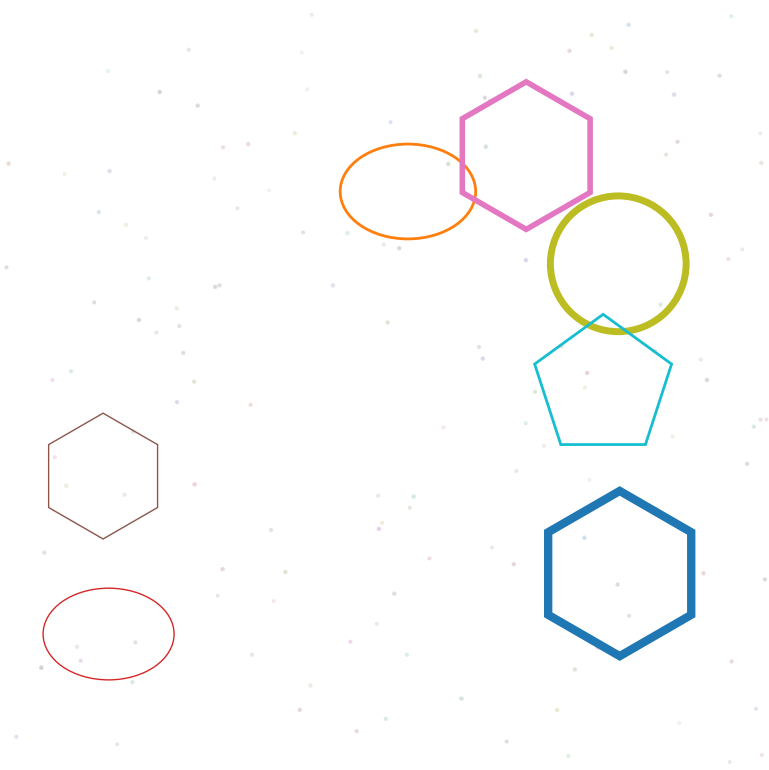[{"shape": "hexagon", "thickness": 3, "radius": 0.54, "center": [0.805, 0.255]}, {"shape": "oval", "thickness": 1, "radius": 0.44, "center": [0.53, 0.751]}, {"shape": "oval", "thickness": 0.5, "radius": 0.43, "center": [0.141, 0.177]}, {"shape": "hexagon", "thickness": 0.5, "radius": 0.41, "center": [0.134, 0.382]}, {"shape": "hexagon", "thickness": 2, "radius": 0.48, "center": [0.683, 0.798]}, {"shape": "circle", "thickness": 2.5, "radius": 0.44, "center": [0.803, 0.657]}, {"shape": "pentagon", "thickness": 1, "radius": 0.47, "center": [0.783, 0.498]}]